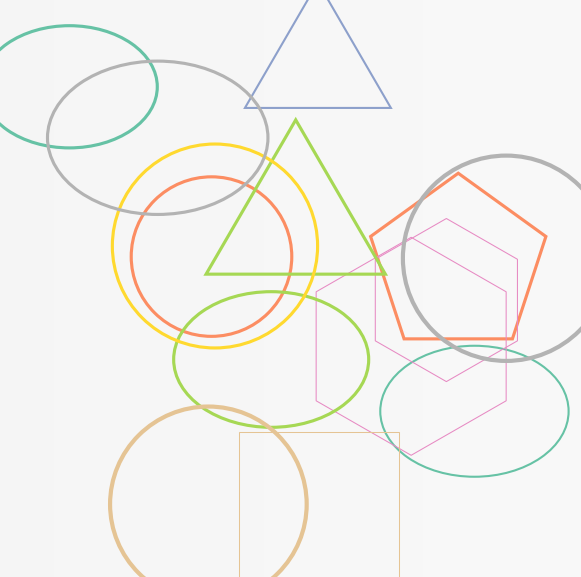[{"shape": "oval", "thickness": 1.5, "radius": 0.76, "center": [0.119, 0.849]}, {"shape": "oval", "thickness": 1, "radius": 0.81, "center": [0.816, 0.287]}, {"shape": "circle", "thickness": 1.5, "radius": 0.69, "center": [0.364, 0.555]}, {"shape": "pentagon", "thickness": 1.5, "radius": 0.79, "center": [0.788, 0.541]}, {"shape": "triangle", "thickness": 1, "radius": 0.72, "center": [0.547, 0.885]}, {"shape": "hexagon", "thickness": 0.5, "radius": 0.94, "center": [0.707, 0.399]}, {"shape": "hexagon", "thickness": 0.5, "radius": 0.71, "center": [0.768, 0.48]}, {"shape": "triangle", "thickness": 1.5, "radius": 0.89, "center": [0.509, 0.613]}, {"shape": "oval", "thickness": 1.5, "radius": 0.84, "center": [0.467, 0.377]}, {"shape": "circle", "thickness": 1.5, "radius": 0.88, "center": [0.37, 0.573]}, {"shape": "circle", "thickness": 2, "radius": 0.85, "center": [0.358, 0.126]}, {"shape": "square", "thickness": 0.5, "radius": 0.69, "center": [0.548, 0.113]}, {"shape": "circle", "thickness": 2, "radius": 0.89, "center": [0.871, 0.552]}, {"shape": "oval", "thickness": 1.5, "radius": 0.95, "center": [0.271, 0.761]}]